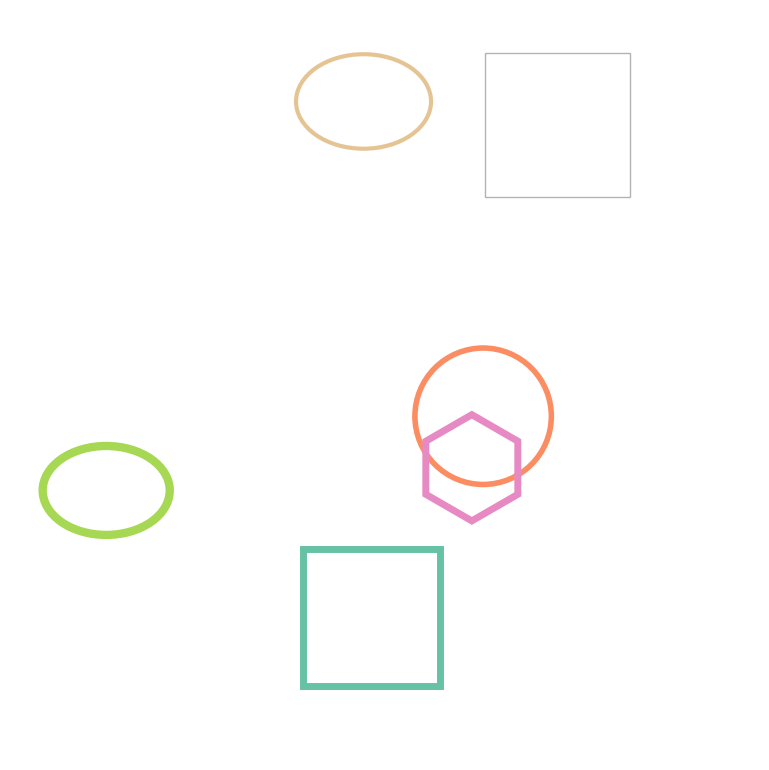[{"shape": "square", "thickness": 2.5, "radius": 0.45, "center": [0.483, 0.198]}, {"shape": "circle", "thickness": 2, "radius": 0.44, "center": [0.627, 0.459]}, {"shape": "hexagon", "thickness": 2.5, "radius": 0.34, "center": [0.613, 0.393]}, {"shape": "oval", "thickness": 3, "radius": 0.41, "center": [0.138, 0.363]}, {"shape": "oval", "thickness": 1.5, "radius": 0.44, "center": [0.472, 0.868]}, {"shape": "square", "thickness": 0.5, "radius": 0.47, "center": [0.724, 0.838]}]